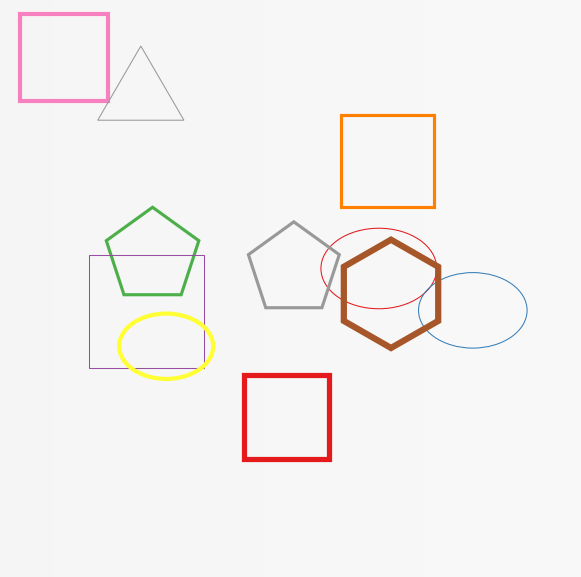[{"shape": "oval", "thickness": 0.5, "radius": 0.5, "center": [0.652, 0.534]}, {"shape": "square", "thickness": 2.5, "radius": 0.36, "center": [0.492, 0.277]}, {"shape": "oval", "thickness": 0.5, "radius": 0.47, "center": [0.813, 0.462]}, {"shape": "pentagon", "thickness": 1.5, "radius": 0.42, "center": [0.262, 0.556]}, {"shape": "square", "thickness": 0.5, "radius": 0.49, "center": [0.252, 0.459]}, {"shape": "square", "thickness": 1.5, "radius": 0.4, "center": [0.667, 0.72]}, {"shape": "oval", "thickness": 2, "radius": 0.4, "center": [0.286, 0.4]}, {"shape": "hexagon", "thickness": 3, "radius": 0.47, "center": [0.673, 0.49]}, {"shape": "square", "thickness": 2, "radius": 0.38, "center": [0.11, 0.899]}, {"shape": "triangle", "thickness": 0.5, "radius": 0.43, "center": [0.242, 0.834]}, {"shape": "pentagon", "thickness": 1.5, "radius": 0.41, "center": [0.506, 0.533]}]